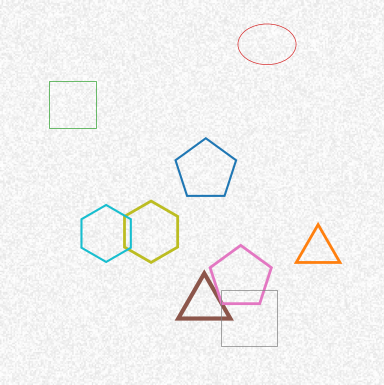[{"shape": "pentagon", "thickness": 1.5, "radius": 0.41, "center": [0.535, 0.558]}, {"shape": "triangle", "thickness": 2, "radius": 0.33, "center": [0.826, 0.351]}, {"shape": "square", "thickness": 0.5, "radius": 0.3, "center": [0.188, 0.729]}, {"shape": "oval", "thickness": 0.5, "radius": 0.38, "center": [0.694, 0.885]}, {"shape": "triangle", "thickness": 3, "radius": 0.39, "center": [0.531, 0.212]}, {"shape": "pentagon", "thickness": 2, "radius": 0.42, "center": [0.625, 0.279]}, {"shape": "square", "thickness": 0.5, "radius": 0.36, "center": [0.647, 0.175]}, {"shape": "hexagon", "thickness": 2, "radius": 0.4, "center": [0.392, 0.398]}, {"shape": "hexagon", "thickness": 1.5, "radius": 0.37, "center": [0.276, 0.394]}]